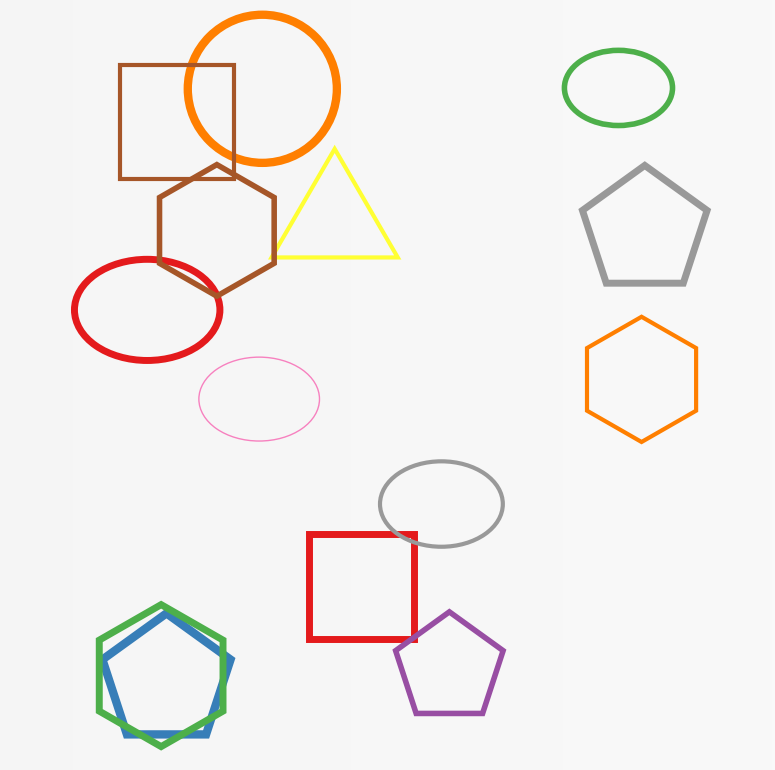[{"shape": "square", "thickness": 2.5, "radius": 0.34, "center": [0.467, 0.238]}, {"shape": "oval", "thickness": 2.5, "radius": 0.47, "center": [0.19, 0.598]}, {"shape": "pentagon", "thickness": 3, "radius": 0.43, "center": [0.215, 0.117]}, {"shape": "hexagon", "thickness": 2.5, "radius": 0.46, "center": [0.208, 0.123]}, {"shape": "oval", "thickness": 2, "radius": 0.35, "center": [0.798, 0.886]}, {"shape": "pentagon", "thickness": 2, "radius": 0.36, "center": [0.58, 0.132]}, {"shape": "hexagon", "thickness": 1.5, "radius": 0.41, "center": [0.828, 0.507]}, {"shape": "circle", "thickness": 3, "radius": 0.48, "center": [0.338, 0.885]}, {"shape": "triangle", "thickness": 1.5, "radius": 0.47, "center": [0.432, 0.713]}, {"shape": "square", "thickness": 1.5, "radius": 0.37, "center": [0.228, 0.842]}, {"shape": "hexagon", "thickness": 2, "radius": 0.43, "center": [0.28, 0.701]}, {"shape": "oval", "thickness": 0.5, "radius": 0.39, "center": [0.334, 0.482]}, {"shape": "pentagon", "thickness": 2.5, "radius": 0.42, "center": [0.832, 0.701]}, {"shape": "oval", "thickness": 1.5, "radius": 0.4, "center": [0.57, 0.345]}]